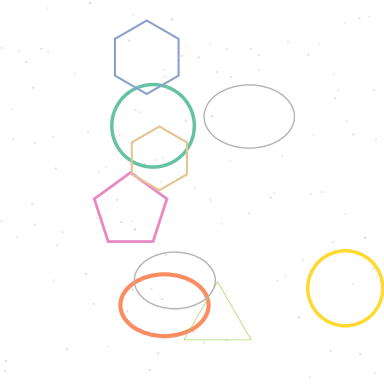[{"shape": "circle", "thickness": 2.5, "radius": 0.54, "center": [0.398, 0.673]}, {"shape": "oval", "thickness": 3, "radius": 0.57, "center": [0.427, 0.207]}, {"shape": "hexagon", "thickness": 1.5, "radius": 0.48, "center": [0.381, 0.851]}, {"shape": "pentagon", "thickness": 2, "radius": 0.5, "center": [0.339, 0.453]}, {"shape": "triangle", "thickness": 0.5, "radius": 0.5, "center": [0.565, 0.167]}, {"shape": "circle", "thickness": 2.5, "radius": 0.49, "center": [0.897, 0.251]}, {"shape": "hexagon", "thickness": 1.5, "radius": 0.41, "center": [0.414, 0.589]}, {"shape": "oval", "thickness": 1, "radius": 0.53, "center": [0.454, 0.272]}, {"shape": "oval", "thickness": 1, "radius": 0.59, "center": [0.647, 0.697]}]